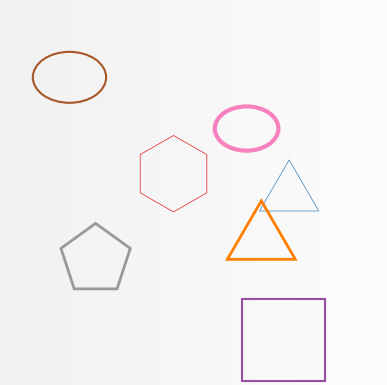[{"shape": "hexagon", "thickness": 0.5, "radius": 0.5, "center": [0.448, 0.549]}, {"shape": "triangle", "thickness": 0.5, "radius": 0.44, "center": [0.746, 0.496]}, {"shape": "square", "thickness": 1.5, "radius": 0.54, "center": [0.732, 0.117]}, {"shape": "triangle", "thickness": 2, "radius": 0.51, "center": [0.674, 0.377]}, {"shape": "oval", "thickness": 1.5, "radius": 0.47, "center": [0.179, 0.799]}, {"shape": "oval", "thickness": 3, "radius": 0.41, "center": [0.636, 0.666]}, {"shape": "pentagon", "thickness": 2, "radius": 0.47, "center": [0.247, 0.326]}]